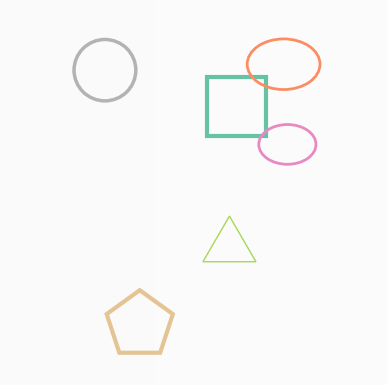[{"shape": "square", "thickness": 3, "radius": 0.38, "center": [0.61, 0.723]}, {"shape": "oval", "thickness": 2, "radius": 0.47, "center": [0.732, 0.833]}, {"shape": "oval", "thickness": 2, "radius": 0.37, "center": [0.742, 0.625]}, {"shape": "triangle", "thickness": 1, "radius": 0.39, "center": [0.592, 0.36]}, {"shape": "pentagon", "thickness": 3, "radius": 0.45, "center": [0.361, 0.156]}, {"shape": "circle", "thickness": 2.5, "radius": 0.4, "center": [0.271, 0.818]}]